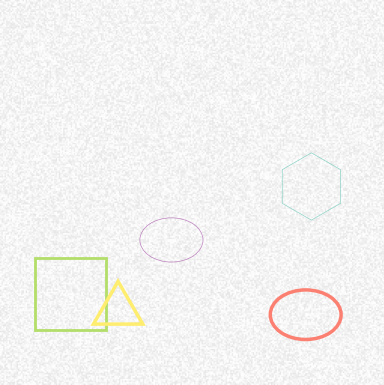[{"shape": "hexagon", "thickness": 0.5, "radius": 0.44, "center": [0.809, 0.516]}, {"shape": "oval", "thickness": 2.5, "radius": 0.46, "center": [0.794, 0.183]}, {"shape": "square", "thickness": 2, "radius": 0.47, "center": [0.183, 0.236]}, {"shape": "oval", "thickness": 0.5, "radius": 0.41, "center": [0.445, 0.377]}, {"shape": "triangle", "thickness": 2.5, "radius": 0.37, "center": [0.307, 0.195]}]